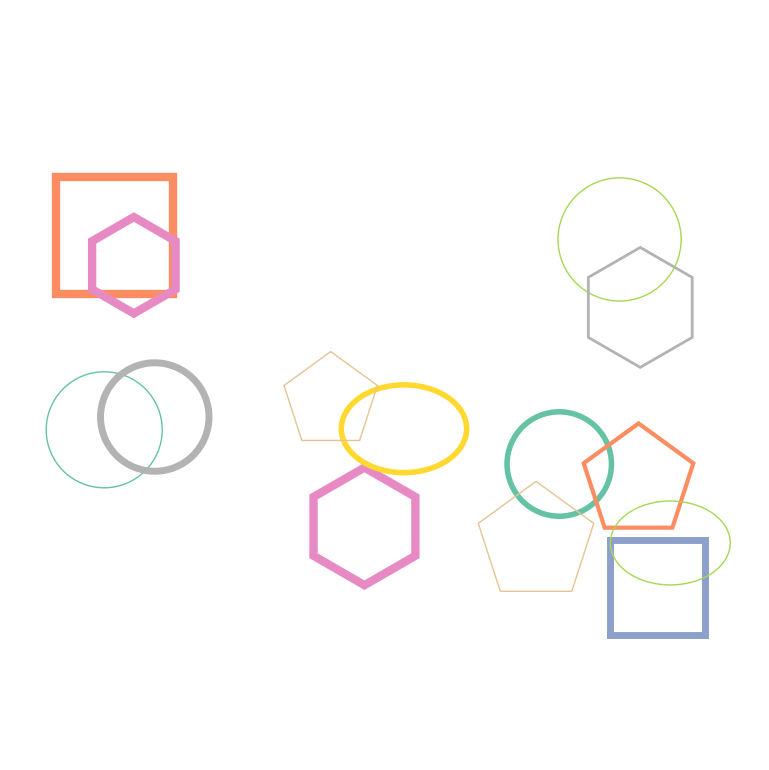[{"shape": "circle", "thickness": 0.5, "radius": 0.38, "center": [0.135, 0.442]}, {"shape": "circle", "thickness": 2, "radius": 0.34, "center": [0.726, 0.397]}, {"shape": "pentagon", "thickness": 1.5, "radius": 0.37, "center": [0.829, 0.375]}, {"shape": "square", "thickness": 3, "radius": 0.38, "center": [0.149, 0.695]}, {"shape": "square", "thickness": 2.5, "radius": 0.31, "center": [0.854, 0.237]}, {"shape": "hexagon", "thickness": 3, "radius": 0.38, "center": [0.473, 0.316]}, {"shape": "hexagon", "thickness": 3, "radius": 0.31, "center": [0.174, 0.656]}, {"shape": "circle", "thickness": 0.5, "radius": 0.4, "center": [0.805, 0.689]}, {"shape": "oval", "thickness": 0.5, "radius": 0.39, "center": [0.871, 0.295]}, {"shape": "oval", "thickness": 2, "radius": 0.41, "center": [0.525, 0.443]}, {"shape": "pentagon", "thickness": 0.5, "radius": 0.32, "center": [0.43, 0.48]}, {"shape": "pentagon", "thickness": 0.5, "radius": 0.39, "center": [0.696, 0.296]}, {"shape": "circle", "thickness": 2.5, "radius": 0.35, "center": [0.201, 0.458]}, {"shape": "hexagon", "thickness": 1, "radius": 0.39, "center": [0.832, 0.601]}]